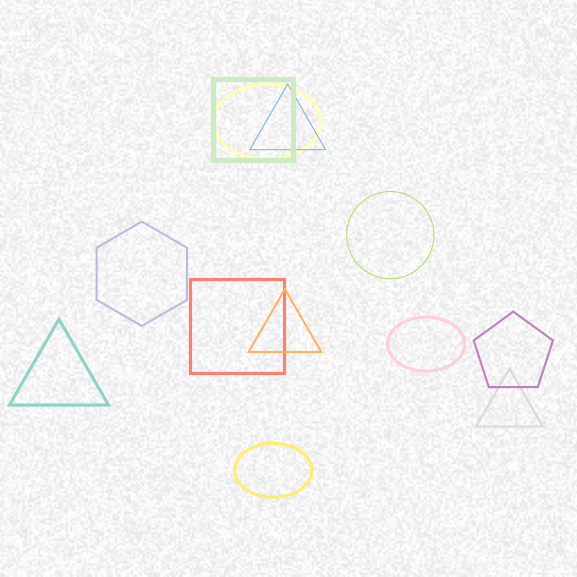[{"shape": "triangle", "thickness": 1.5, "radius": 0.5, "center": [0.102, 0.347]}, {"shape": "oval", "thickness": 1.5, "radius": 0.46, "center": [0.463, 0.788]}, {"shape": "hexagon", "thickness": 1, "radius": 0.45, "center": [0.246, 0.525]}, {"shape": "square", "thickness": 1.5, "radius": 0.41, "center": [0.41, 0.434]}, {"shape": "triangle", "thickness": 0.5, "radius": 0.38, "center": [0.498, 0.778]}, {"shape": "triangle", "thickness": 1, "radius": 0.36, "center": [0.493, 0.426]}, {"shape": "circle", "thickness": 0.5, "radius": 0.38, "center": [0.676, 0.592]}, {"shape": "oval", "thickness": 1.5, "radius": 0.33, "center": [0.738, 0.403]}, {"shape": "triangle", "thickness": 1, "radius": 0.33, "center": [0.882, 0.294]}, {"shape": "pentagon", "thickness": 1, "radius": 0.36, "center": [0.889, 0.387]}, {"shape": "square", "thickness": 2.5, "radius": 0.35, "center": [0.438, 0.792]}, {"shape": "oval", "thickness": 1.5, "radius": 0.33, "center": [0.473, 0.185]}]